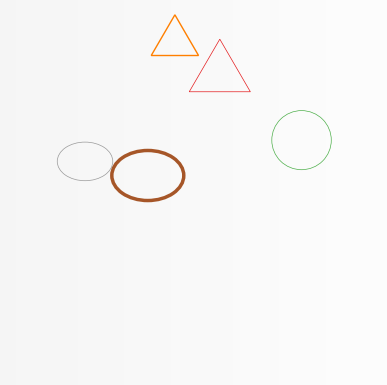[{"shape": "triangle", "thickness": 0.5, "radius": 0.46, "center": [0.567, 0.807]}, {"shape": "circle", "thickness": 0.5, "radius": 0.38, "center": [0.778, 0.636]}, {"shape": "triangle", "thickness": 1, "radius": 0.35, "center": [0.451, 0.891]}, {"shape": "oval", "thickness": 2.5, "radius": 0.46, "center": [0.381, 0.544]}, {"shape": "oval", "thickness": 0.5, "radius": 0.36, "center": [0.219, 0.581]}]